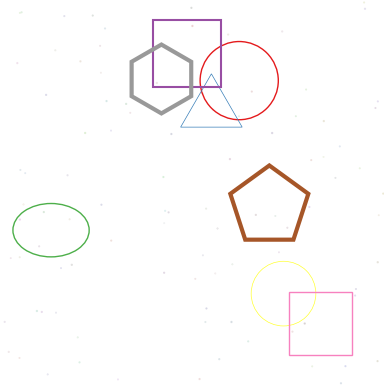[{"shape": "circle", "thickness": 1, "radius": 0.51, "center": [0.621, 0.791]}, {"shape": "triangle", "thickness": 0.5, "radius": 0.46, "center": [0.549, 0.716]}, {"shape": "oval", "thickness": 1, "radius": 0.5, "center": [0.133, 0.402]}, {"shape": "square", "thickness": 1.5, "radius": 0.44, "center": [0.486, 0.861]}, {"shape": "circle", "thickness": 0.5, "radius": 0.42, "center": [0.736, 0.237]}, {"shape": "pentagon", "thickness": 3, "radius": 0.53, "center": [0.7, 0.464]}, {"shape": "square", "thickness": 1, "radius": 0.41, "center": [0.832, 0.16]}, {"shape": "hexagon", "thickness": 3, "radius": 0.45, "center": [0.419, 0.795]}]